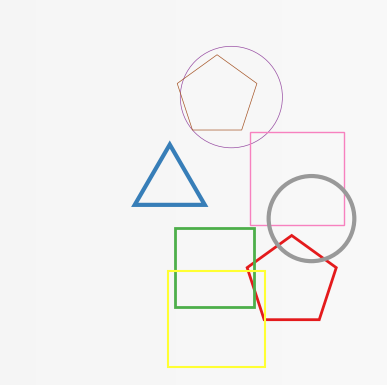[{"shape": "pentagon", "thickness": 2, "radius": 0.6, "center": [0.753, 0.267]}, {"shape": "triangle", "thickness": 3, "radius": 0.52, "center": [0.438, 0.52]}, {"shape": "square", "thickness": 2, "radius": 0.51, "center": [0.553, 0.305]}, {"shape": "circle", "thickness": 0.5, "radius": 0.66, "center": [0.597, 0.748]}, {"shape": "square", "thickness": 1.5, "radius": 0.62, "center": [0.559, 0.172]}, {"shape": "pentagon", "thickness": 0.5, "radius": 0.54, "center": [0.56, 0.75]}, {"shape": "square", "thickness": 1, "radius": 0.61, "center": [0.768, 0.537]}, {"shape": "circle", "thickness": 3, "radius": 0.55, "center": [0.804, 0.432]}]